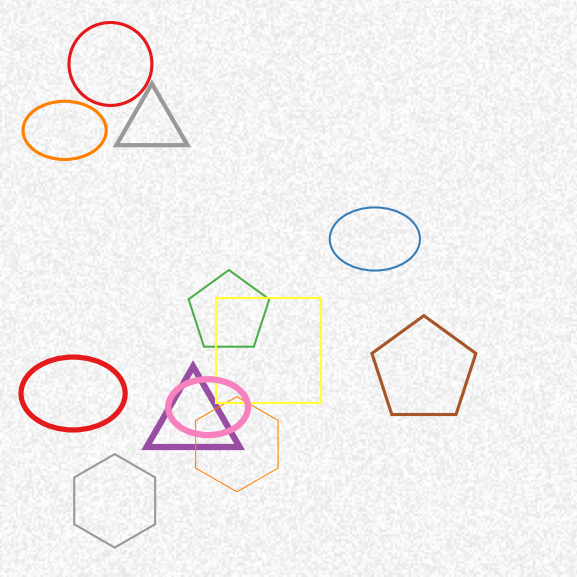[{"shape": "oval", "thickness": 2.5, "radius": 0.45, "center": [0.127, 0.318]}, {"shape": "circle", "thickness": 1.5, "radius": 0.36, "center": [0.191, 0.888]}, {"shape": "oval", "thickness": 1, "radius": 0.39, "center": [0.649, 0.585]}, {"shape": "pentagon", "thickness": 1, "radius": 0.37, "center": [0.396, 0.458]}, {"shape": "triangle", "thickness": 3, "radius": 0.46, "center": [0.334, 0.272]}, {"shape": "hexagon", "thickness": 0.5, "radius": 0.41, "center": [0.41, 0.23]}, {"shape": "oval", "thickness": 1.5, "radius": 0.36, "center": [0.112, 0.773]}, {"shape": "square", "thickness": 1, "radius": 0.45, "center": [0.465, 0.392]}, {"shape": "pentagon", "thickness": 1.5, "radius": 0.47, "center": [0.734, 0.358]}, {"shape": "oval", "thickness": 3, "radius": 0.35, "center": [0.36, 0.294]}, {"shape": "triangle", "thickness": 2, "radius": 0.36, "center": [0.263, 0.783]}, {"shape": "hexagon", "thickness": 1, "radius": 0.4, "center": [0.199, 0.132]}]